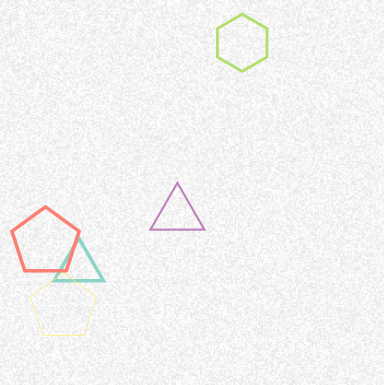[{"shape": "triangle", "thickness": 2.5, "radius": 0.37, "center": [0.205, 0.308]}, {"shape": "pentagon", "thickness": 2.5, "radius": 0.46, "center": [0.118, 0.371]}, {"shape": "hexagon", "thickness": 2, "radius": 0.37, "center": [0.629, 0.889]}, {"shape": "triangle", "thickness": 1.5, "radius": 0.4, "center": [0.461, 0.444]}, {"shape": "pentagon", "thickness": 0.5, "radius": 0.45, "center": [0.164, 0.201]}]